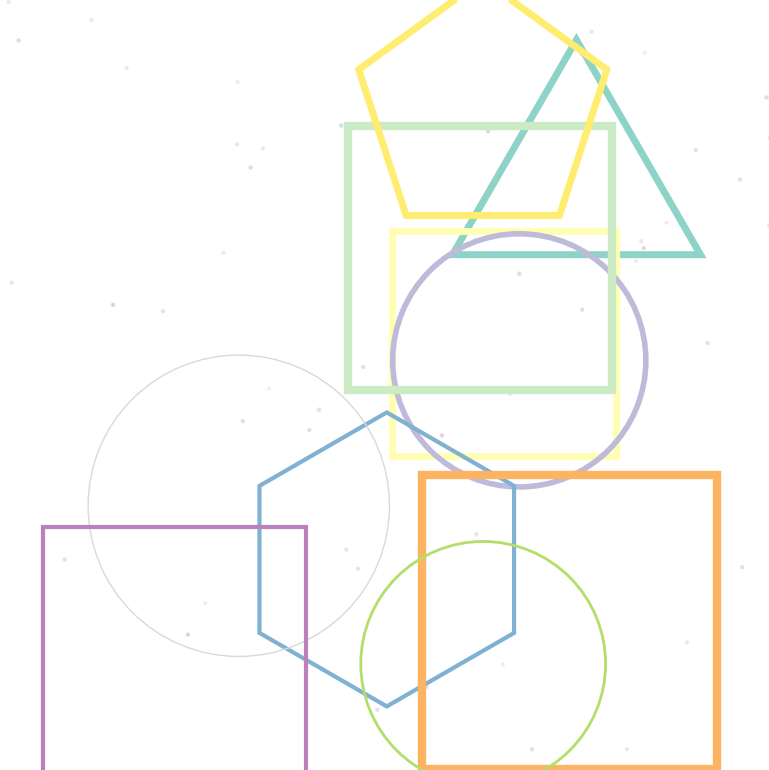[{"shape": "triangle", "thickness": 2.5, "radius": 0.93, "center": [0.749, 0.762]}, {"shape": "square", "thickness": 2.5, "radius": 0.73, "center": [0.655, 0.554]}, {"shape": "circle", "thickness": 2, "radius": 0.82, "center": [0.674, 0.532]}, {"shape": "hexagon", "thickness": 1.5, "radius": 0.95, "center": [0.502, 0.274]}, {"shape": "square", "thickness": 3, "radius": 0.96, "center": [0.739, 0.192]}, {"shape": "circle", "thickness": 1, "radius": 0.79, "center": [0.628, 0.138]}, {"shape": "circle", "thickness": 0.5, "radius": 0.98, "center": [0.31, 0.343]}, {"shape": "square", "thickness": 1.5, "radius": 0.86, "center": [0.227, 0.145]}, {"shape": "square", "thickness": 3, "radius": 0.86, "center": [0.623, 0.665]}, {"shape": "pentagon", "thickness": 2.5, "radius": 0.85, "center": [0.627, 0.857]}]